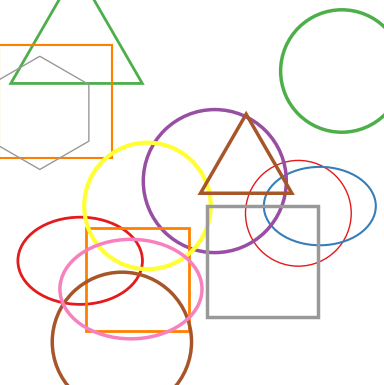[{"shape": "circle", "thickness": 1, "radius": 0.69, "center": [0.775, 0.446]}, {"shape": "oval", "thickness": 2, "radius": 0.81, "center": [0.208, 0.323]}, {"shape": "oval", "thickness": 1.5, "radius": 0.73, "center": [0.831, 0.465]}, {"shape": "circle", "thickness": 2.5, "radius": 0.8, "center": [0.888, 0.816]}, {"shape": "triangle", "thickness": 2, "radius": 0.99, "center": [0.199, 0.882]}, {"shape": "circle", "thickness": 2.5, "radius": 0.93, "center": [0.558, 0.53]}, {"shape": "square", "thickness": 2, "radius": 0.67, "center": [0.358, 0.273]}, {"shape": "square", "thickness": 1.5, "radius": 0.73, "center": [0.144, 0.736]}, {"shape": "circle", "thickness": 3, "radius": 0.82, "center": [0.383, 0.465]}, {"shape": "triangle", "thickness": 2.5, "radius": 0.68, "center": [0.639, 0.567]}, {"shape": "circle", "thickness": 2.5, "radius": 0.9, "center": [0.317, 0.112]}, {"shape": "oval", "thickness": 2.5, "radius": 0.92, "center": [0.34, 0.249]}, {"shape": "hexagon", "thickness": 1, "radius": 0.74, "center": [0.103, 0.707]}, {"shape": "square", "thickness": 2.5, "radius": 0.72, "center": [0.683, 0.321]}]